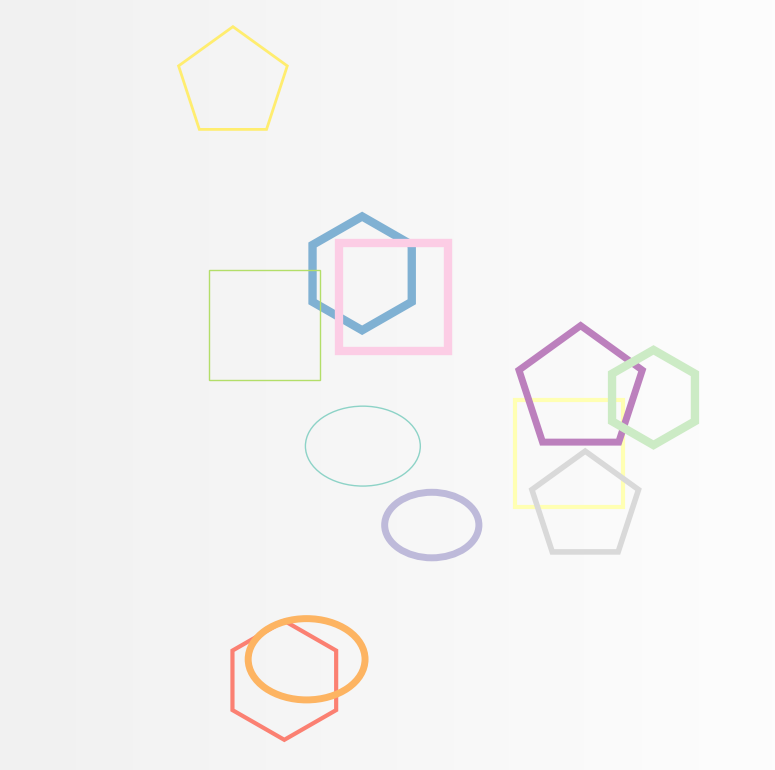[{"shape": "oval", "thickness": 0.5, "radius": 0.37, "center": [0.468, 0.421]}, {"shape": "square", "thickness": 1.5, "radius": 0.35, "center": [0.734, 0.411]}, {"shape": "oval", "thickness": 2.5, "radius": 0.3, "center": [0.557, 0.318]}, {"shape": "hexagon", "thickness": 1.5, "radius": 0.39, "center": [0.367, 0.116]}, {"shape": "hexagon", "thickness": 3, "radius": 0.37, "center": [0.467, 0.645]}, {"shape": "oval", "thickness": 2.5, "radius": 0.38, "center": [0.396, 0.144]}, {"shape": "square", "thickness": 0.5, "radius": 0.36, "center": [0.341, 0.578]}, {"shape": "square", "thickness": 3, "radius": 0.35, "center": [0.507, 0.615]}, {"shape": "pentagon", "thickness": 2, "radius": 0.36, "center": [0.755, 0.342]}, {"shape": "pentagon", "thickness": 2.5, "radius": 0.42, "center": [0.749, 0.493]}, {"shape": "hexagon", "thickness": 3, "radius": 0.31, "center": [0.843, 0.484]}, {"shape": "pentagon", "thickness": 1, "radius": 0.37, "center": [0.301, 0.892]}]